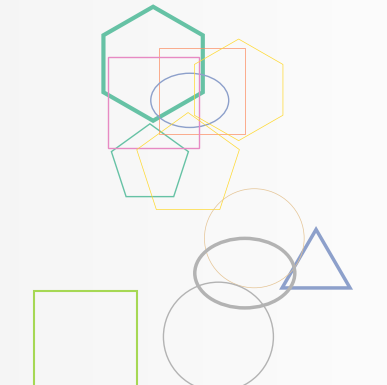[{"shape": "hexagon", "thickness": 3, "radius": 0.74, "center": [0.395, 0.834]}, {"shape": "pentagon", "thickness": 1, "radius": 0.52, "center": [0.387, 0.574]}, {"shape": "square", "thickness": 0.5, "radius": 0.55, "center": [0.522, 0.764]}, {"shape": "triangle", "thickness": 2.5, "radius": 0.51, "center": [0.816, 0.303]}, {"shape": "oval", "thickness": 1, "radius": 0.5, "center": [0.49, 0.739]}, {"shape": "square", "thickness": 1, "radius": 0.59, "center": [0.397, 0.733]}, {"shape": "square", "thickness": 1.5, "radius": 0.66, "center": [0.221, 0.11]}, {"shape": "hexagon", "thickness": 0.5, "radius": 0.66, "center": [0.616, 0.767]}, {"shape": "pentagon", "thickness": 0.5, "radius": 0.7, "center": [0.485, 0.568]}, {"shape": "circle", "thickness": 0.5, "radius": 0.64, "center": [0.656, 0.381]}, {"shape": "oval", "thickness": 2.5, "radius": 0.65, "center": [0.632, 0.291]}, {"shape": "circle", "thickness": 1, "radius": 0.71, "center": [0.564, 0.125]}]